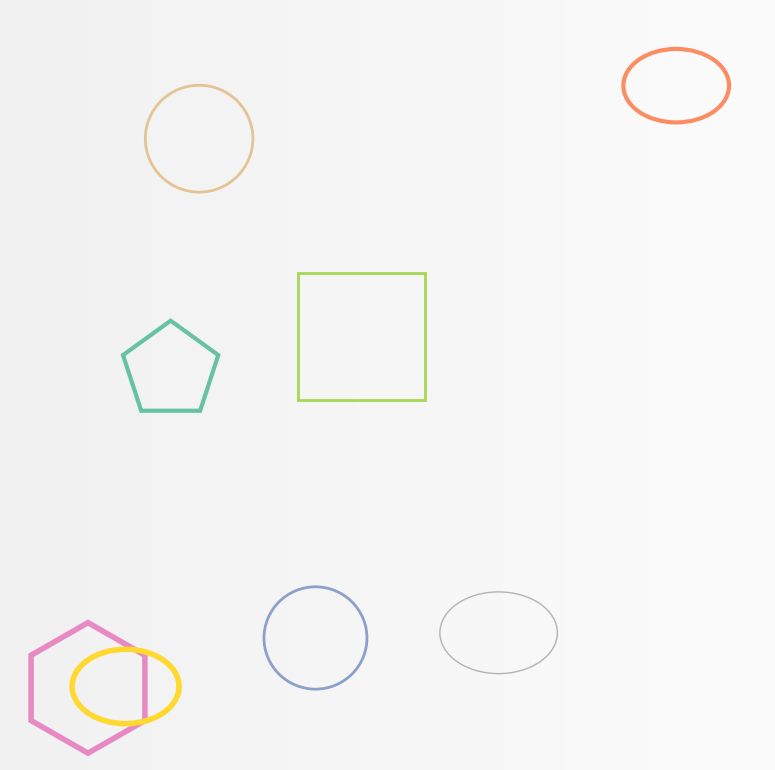[{"shape": "pentagon", "thickness": 1.5, "radius": 0.32, "center": [0.22, 0.519]}, {"shape": "oval", "thickness": 1.5, "radius": 0.34, "center": [0.873, 0.889]}, {"shape": "circle", "thickness": 1, "radius": 0.33, "center": [0.407, 0.171]}, {"shape": "hexagon", "thickness": 2, "radius": 0.42, "center": [0.114, 0.107]}, {"shape": "square", "thickness": 1, "radius": 0.41, "center": [0.466, 0.563]}, {"shape": "oval", "thickness": 2, "radius": 0.35, "center": [0.162, 0.108]}, {"shape": "circle", "thickness": 1, "radius": 0.35, "center": [0.257, 0.82]}, {"shape": "oval", "thickness": 0.5, "radius": 0.38, "center": [0.643, 0.178]}]